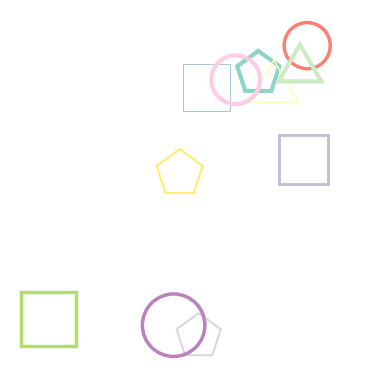[{"shape": "pentagon", "thickness": 3, "radius": 0.29, "center": [0.671, 0.81]}, {"shape": "triangle", "thickness": 1, "radius": 0.36, "center": [0.711, 0.771]}, {"shape": "square", "thickness": 2, "radius": 0.32, "center": [0.787, 0.587]}, {"shape": "circle", "thickness": 2.5, "radius": 0.3, "center": [0.798, 0.881]}, {"shape": "square", "thickness": 0.5, "radius": 0.3, "center": [0.536, 0.772]}, {"shape": "square", "thickness": 2.5, "radius": 0.36, "center": [0.126, 0.172]}, {"shape": "circle", "thickness": 3, "radius": 0.32, "center": [0.612, 0.793]}, {"shape": "pentagon", "thickness": 1.5, "radius": 0.3, "center": [0.516, 0.126]}, {"shape": "circle", "thickness": 2.5, "radius": 0.41, "center": [0.451, 0.155]}, {"shape": "triangle", "thickness": 3, "radius": 0.32, "center": [0.779, 0.82]}, {"shape": "pentagon", "thickness": 1.5, "radius": 0.31, "center": [0.467, 0.55]}]